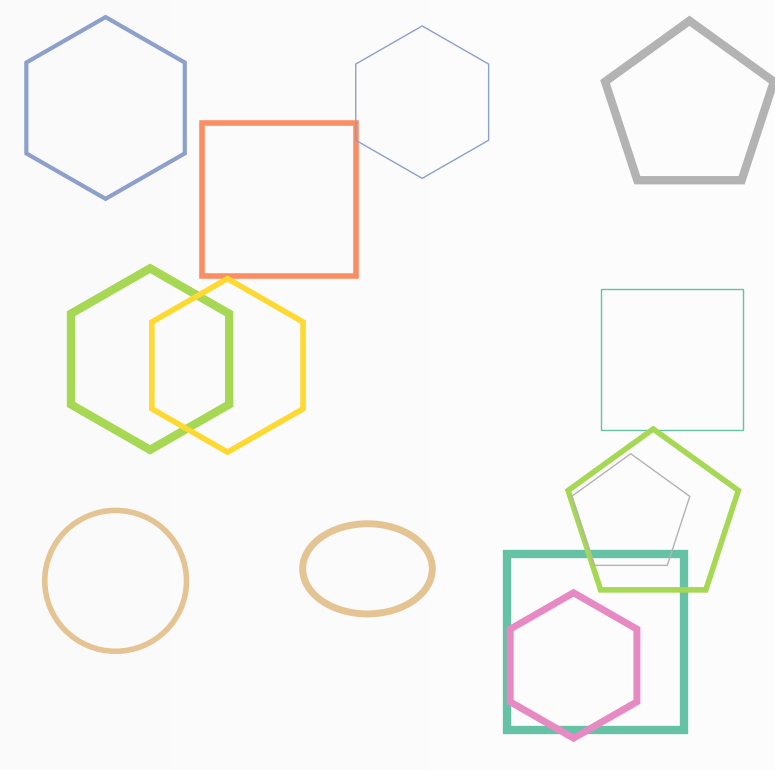[{"shape": "square", "thickness": 3, "radius": 0.57, "center": [0.768, 0.167]}, {"shape": "square", "thickness": 0.5, "radius": 0.46, "center": [0.867, 0.533]}, {"shape": "square", "thickness": 2, "radius": 0.5, "center": [0.36, 0.741]}, {"shape": "hexagon", "thickness": 0.5, "radius": 0.49, "center": [0.545, 0.867]}, {"shape": "hexagon", "thickness": 1.5, "radius": 0.59, "center": [0.136, 0.86]}, {"shape": "hexagon", "thickness": 2.5, "radius": 0.47, "center": [0.74, 0.136]}, {"shape": "hexagon", "thickness": 3, "radius": 0.59, "center": [0.194, 0.534]}, {"shape": "pentagon", "thickness": 2, "radius": 0.58, "center": [0.843, 0.327]}, {"shape": "hexagon", "thickness": 2, "radius": 0.56, "center": [0.293, 0.525]}, {"shape": "oval", "thickness": 2.5, "radius": 0.42, "center": [0.474, 0.261]}, {"shape": "circle", "thickness": 2, "radius": 0.46, "center": [0.149, 0.246]}, {"shape": "pentagon", "thickness": 3, "radius": 0.57, "center": [0.89, 0.859]}, {"shape": "pentagon", "thickness": 0.5, "radius": 0.4, "center": [0.814, 0.331]}]